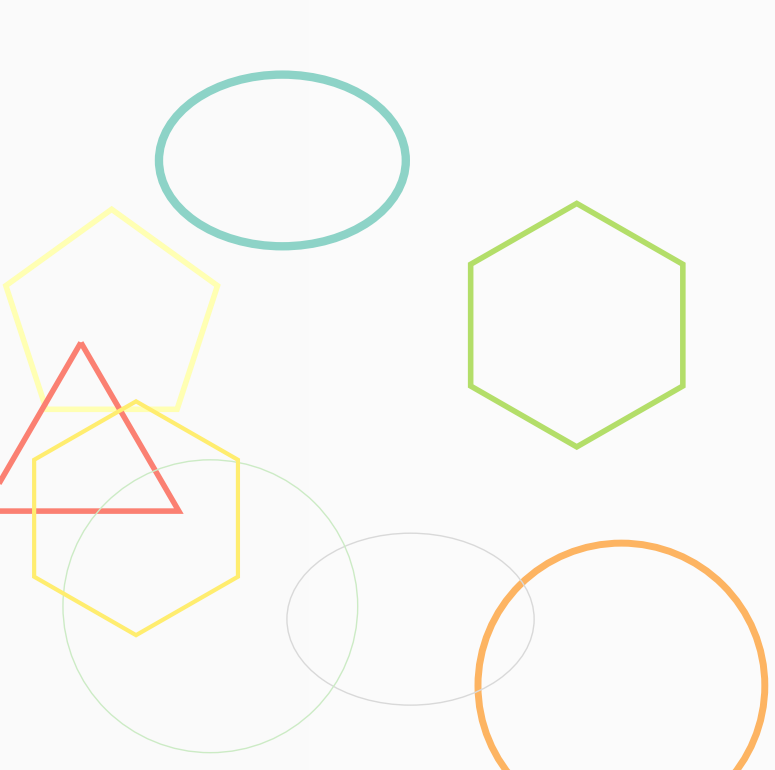[{"shape": "oval", "thickness": 3, "radius": 0.8, "center": [0.364, 0.792]}, {"shape": "pentagon", "thickness": 2, "radius": 0.72, "center": [0.144, 0.585]}, {"shape": "triangle", "thickness": 2, "radius": 0.73, "center": [0.104, 0.409]}, {"shape": "circle", "thickness": 2.5, "radius": 0.93, "center": [0.802, 0.11]}, {"shape": "hexagon", "thickness": 2, "radius": 0.79, "center": [0.744, 0.578]}, {"shape": "oval", "thickness": 0.5, "radius": 0.8, "center": [0.53, 0.196]}, {"shape": "circle", "thickness": 0.5, "radius": 0.95, "center": [0.271, 0.213]}, {"shape": "hexagon", "thickness": 1.5, "radius": 0.76, "center": [0.176, 0.327]}]